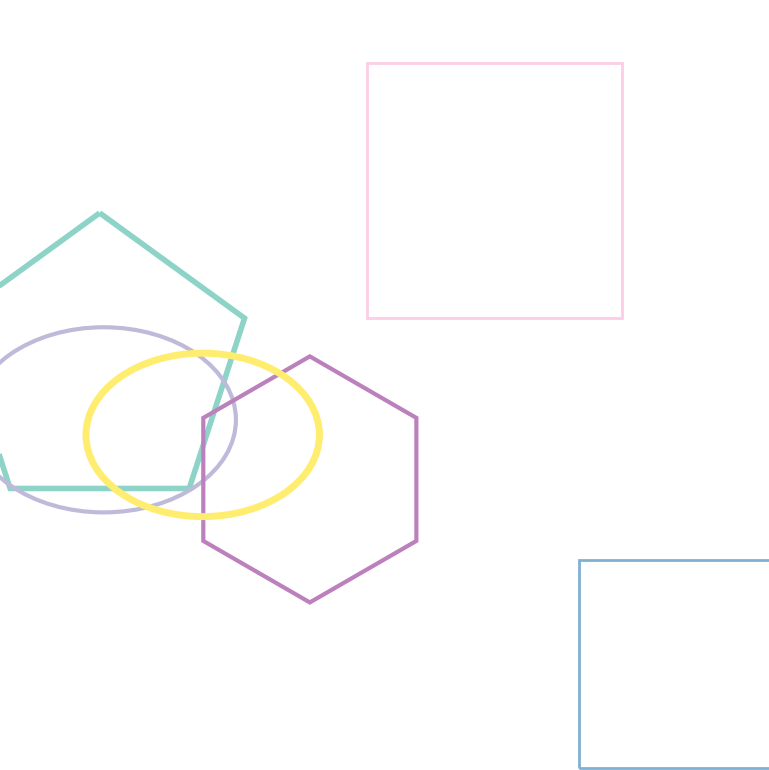[{"shape": "pentagon", "thickness": 2, "radius": 0.99, "center": [0.129, 0.526]}, {"shape": "oval", "thickness": 1.5, "radius": 0.86, "center": [0.135, 0.455]}, {"shape": "square", "thickness": 1, "radius": 0.68, "center": [0.887, 0.137]}, {"shape": "square", "thickness": 1, "radius": 0.83, "center": [0.643, 0.752]}, {"shape": "hexagon", "thickness": 1.5, "radius": 0.8, "center": [0.402, 0.377]}, {"shape": "oval", "thickness": 2.5, "radius": 0.76, "center": [0.263, 0.435]}]